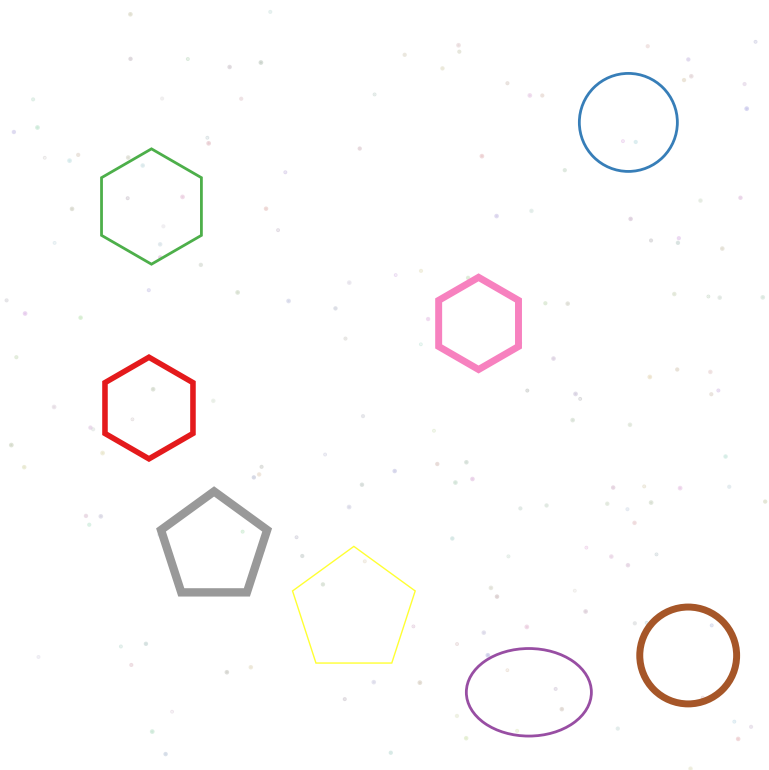[{"shape": "hexagon", "thickness": 2, "radius": 0.33, "center": [0.193, 0.47]}, {"shape": "circle", "thickness": 1, "radius": 0.32, "center": [0.816, 0.841]}, {"shape": "hexagon", "thickness": 1, "radius": 0.37, "center": [0.197, 0.732]}, {"shape": "oval", "thickness": 1, "radius": 0.41, "center": [0.687, 0.101]}, {"shape": "pentagon", "thickness": 0.5, "radius": 0.42, "center": [0.46, 0.207]}, {"shape": "circle", "thickness": 2.5, "radius": 0.31, "center": [0.894, 0.149]}, {"shape": "hexagon", "thickness": 2.5, "radius": 0.3, "center": [0.622, 0.58]}, {"shape": "pentagon", "thickness": 3, "radius": 0.36, "center": [0.278, 0.289]}]